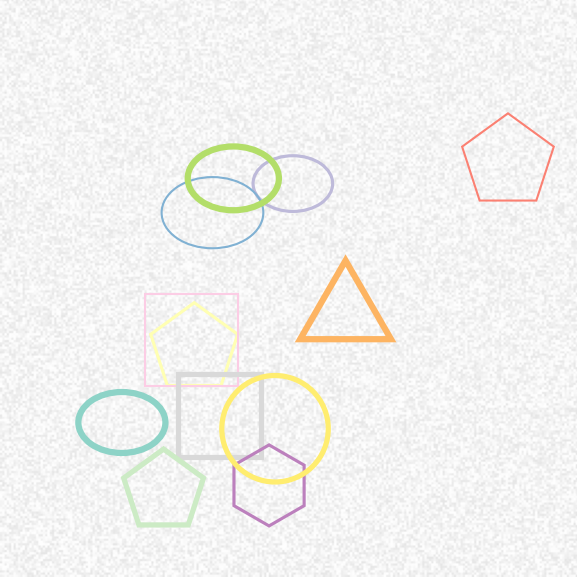[{"shape": "oval", "thickness": 3, "radius": 0.38, "center": [0.211, 0.268]}, {"shape": "pentagon", "thickness": 1.5, "radius": 0.4, "center": [0.336, 0.396]}, {"shape": "oval", "thickness": 1.5, "radius": 0.34, "center": [0.507, 0.681]}, {"shape": "pentagon", "thickness": 1, "radius": 0.42, "center": [0.88, 0.719]}, {"shape": "oval", "thickness": 1, "radius": 0.44, "center": [0.368, 0.631]}, {"shape": "triangle", "thickness": 3, "radius": 0.45, "center": [0.598, 0.457]}, {"shape": "oval", "thickness": 3, "radius": 0.39, "center": [0.404, 0.69]}, {"shape": "square", "thickness": 1, "radius": 0.4, "center": [0.331, 0.41]}, {"shape": "square", "thickness": 2.5, "radius": 0.36, "center": [0.38, 0.28]}, {"shape": "hexagon", "thickness": 1.5, "radius": 0.35, "center": [0.466, 0.159]}, {"shape": "pentagon", "thickness": 2.5, "radius": 0.36, "center": [0.283, 0.149]}, {"shape": "circle", "thickness": 2.5, "radius": 0.46, "center": [0.476, 0.257]}]